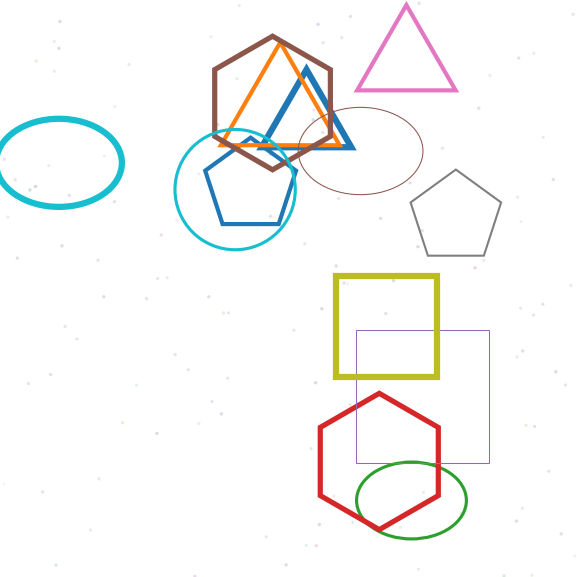[{"shape": "triangle", "thickness": 3, "radius": 0.45, "center": [0.531, 0.789]}, {"shape": "pentagon", "thickness": 2, "radius": 0.41, "center": [0.434, 0.678]}, {"shape": "triangle", "thickness": 2, "radius": 0.59, "center": [0.485, 0.807]}, {"shape": "oval", "thickness": 1.5, "radius": 0.48, "center": [0.713, 0.132]}, {"shape": "hexagon", "thickness": 2.5, "radius": 0.59, "center": [0.657, 0.2]}, {"shape": "square", "thickness": 0.5, "radius": 0.57, "center": [0.732, 0.312]}, {"shape": "oval", "thickness": 0.5, "radius": 0.54, "center": [0.624, 0.738]}, {"shape": "hexagon", "thickness": 2.5, "radius": 0.58, "center": [0.472, 0.821]}, {"shape": "triangle", "thickness": 2, "radius": 0.49, "center": [0.704, 0.892]}, {"shape": "pentagon", "thickness": 1, "radius": 0.41, "center": [0.789, 0.623]}, {"shape": "square", "thickness": 3, "radius": 0.44, "center": [0.67, 0.434]}, {"shape": "circle", "thickness": 1.5, "radius": 0.52, "center": [0.407, 0.671]}, {"shape": "oval", "thickness": 3, "radius": 0.54, "center": [0.102, 0.717]}]